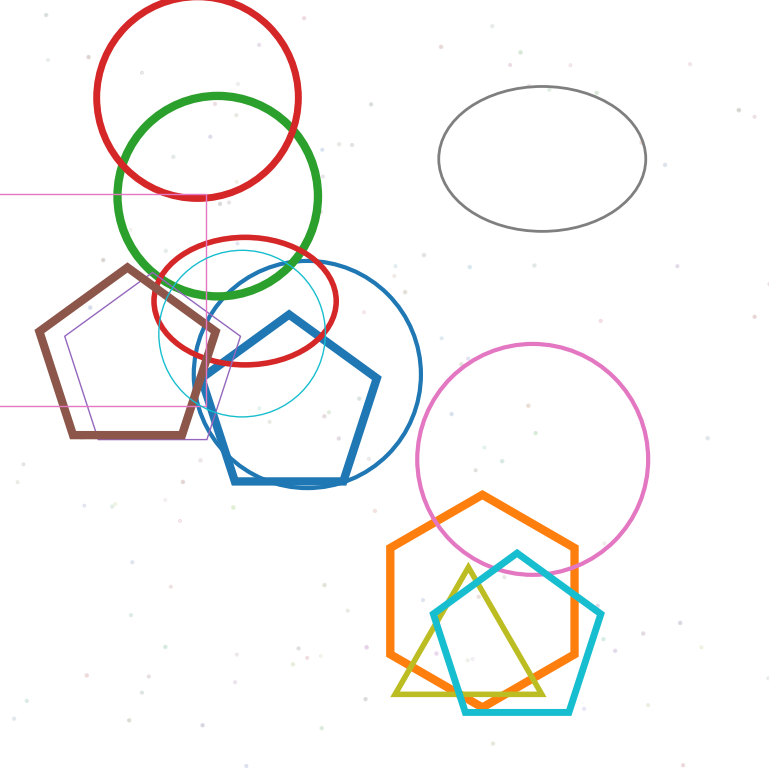[{"shape": "circle", "thickness": 1.5, "radius": 0.74, "center": [0.399, 0.514]}, {"shape": "pentagon", "thickness": 3, "radius": 0.6, "center": [0.375, 0.472]}, {"shape": "hexagon", "thickness": 3, "radius": 0.69, "center": [0.627, 0.219]}, {"shape": "circle", "thickness": 3, "radius": 0.65, "center": [0.283, 0.745]}, {"shape": "oval", "thickness": 2, "radius": 0.59, "center": [0.318, 0.609]}, {"shape": "circle", "thickness": 2.5, "radius": 0.65, "center": [0.257, 0.873]}, {"shape": "pentagon", "thickness": 0.5, "radius": 0.6, "center": [0.198, 0.526]}, {"shape": "pentagon", "thickness": 3, "radius": 0.6, "center": [0.166, 0.532]}, {"shape": "square", "thickness": 0.5, "radius": 0.69, "center": [0.131, 0.611]}, {"shape": "circle", "thickness": 1.5, "radius": 0.75, "center": [0.692, 0.403]}, {"shape": "oval", "thickness": 1, "radius": 0.67, "center": [0.704, 0.794]}, {"shape": "triangle", "thickness": 2, "radius": 0.55, "center": [0.608, 0.153]}, {"shape": "pentagon", "thickness": 2.5, "radius": 0.57, "center": [0.672, 0.167]}, {"shape": "circle", "thickness": 0.5, "radius": 0.54, "center": [0.314, 0.567]}]